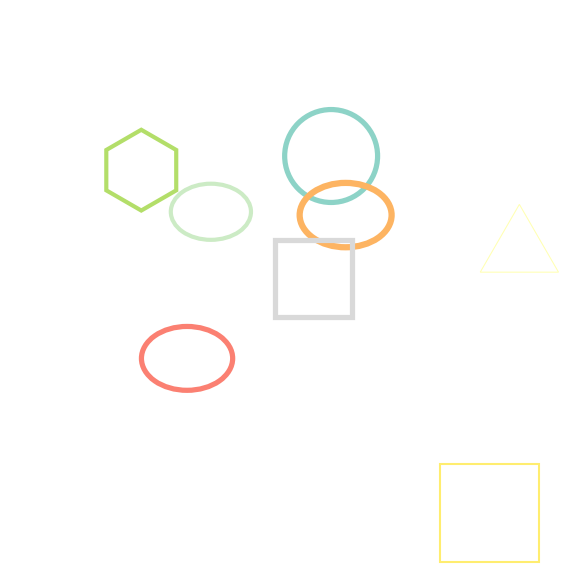[{"shape": "circle", "thickness": 2.5, "radius": 0.4, "center": [0.573, 0.729]}, {"shape": "triangle", "thickness": 0.5, "radius": 0.39, "center": [0.899, 0.567]}, {"shape": "oval", "thickness": 2.5, "radius": 0.39, "center": [0.324, 0.379]}, {"shape": "oval", "thickness": 3, "radius": 0.4, "center": [0.598, 0.627]}, {"shape": "hexagon", "thickness": 2, "radius": 0.35, "center": [0.245, 0.704]}, {"shape": "square", "thickness": 2.5, "radius": 0.34, "center": [0.543, 0.517]}, {"shape": "oval", "thickness": 2, "radius": 0.35, "center": [0.365, 0.632]}, {"shape": "square", "thickness": 1, "radius": 0.43, "center": [0.847, 0.111]}]